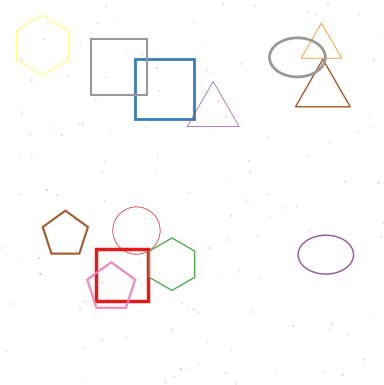[{"shape": "square", "thickness": 2.5, "radius": 0.34, "center": [0.316, 0.286]}, {"shape": "circle", "thickness": 0.5, "radius": 0.31, "center": [0.354, 0.401]}, {"shape": "square", "thickness": 2, "radius": 0.39, "center": [0.428, 0.769]}, {"shape": "hexagon", "thickness": 1, "radius": 0.34, "center": [0.447, 0.314]}, {"shape": "oval", "thickness": 1, "radius": 0.36, "center": [0.846, 0.339]}, {"shape": "triangle", "thickness": 0.5, "radius": 0.39, "center": [0.554, 0.71]}, {"shape": "triangle", "thickness": 0.5, "radius": 0.3, "center": [0.835, 0.879]}, {"shape": "hexagon", "thickness": 0.5, "radius": 0.39, "center": [0.11, 0.882]}, {"shape": "triangle", "thickness": 1, "radius": 0.41, "center": [0.839, 0.764]}, {"shape": "pentagon", "thickness": 1.5, "radius": 0.31, "center": [0.17, 0.391]}, {"shape": "pentagon", "thickness": 1.5, "radius": 0.33, "center": [0.289, 0.253]}, {"shape": "square", "thickness": 1.5, "radius": 0.36, "center": [0.31, 0.827]}, {"shape": "oval", "thickness": 2, "radius": 0.36, "center": [0.772, 0.851]}]